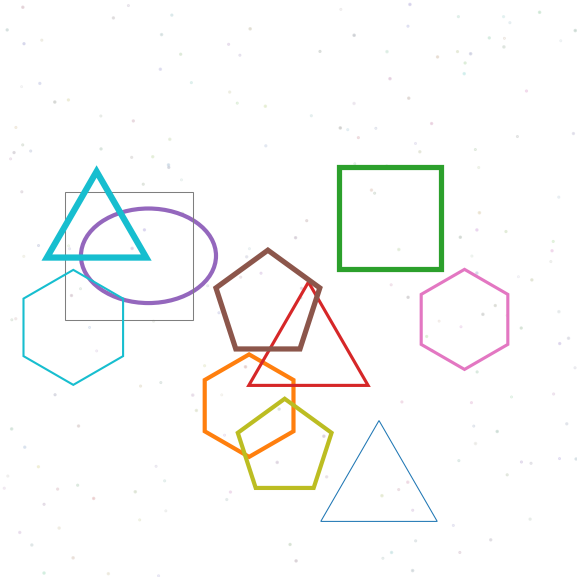[{"shape": "triangle", "thickness": 0.5, "radius": 0.58, "center": [0.656, 0.154]}, {"shape": "hexagon", "thickness": 2, "radius": 0.44, "center": [0.431, 0.297]}, {"shape": "square", "thickness": 2.5, "radius": 0.44, "center": [0.675, 0.622]}, {"shape": "triangle", "thickness": 1.5, "radius": 0.6, "center": [0.534, 0.391]}, {"shape": "oval", "thickness": 2, "radius": 0.58, "center": [0.257, 0.556]}, {"shape": "pentagon", "thickness": 2.5, "radius": 0.47, "center": [0.464, 0.471]}, {"shape": "hexagon", "thickness": 1.5, "radius": 0.43, "center": [0.804, 0.446]}, {"shape": "square", "thickness": 0.5, "radius": 0.55, "center": [0.223, 0.555]}, {"shape": "pentagon", "thickness": 2, "radius": 0.43, "center": [0.493, 0.223]}, {"shape": "hexagon", "thickness": 1, "radius": 0.5, "center": [0.127, 0.432]}, {"shape": "triangle", "thickness": 3, "radius": 0.5, "center": [0.167, 0.603]}]